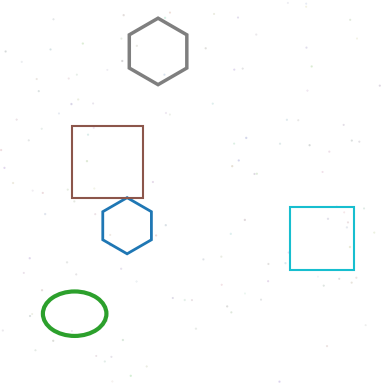[{"shape": "hexagon", "thickness": 2, "radius": 0.36, "center": [0.33, 0.414]}, {"shape": "oval", "thickness": 3, "radius": 0.41, "center": [0.194, 0.185]}, {"shape": "square", "thickness": 1.5, "radius": 0.47, "center": [0.28, 0.578]}, {"shape": "hexagon", "thickness": 2.5, "radius": 0.43, "center": [0.411, 0.866]}, {"shape": "square", "thickness": 1.5, "radius": 0.41, "center": [0.836, 0.38]}]